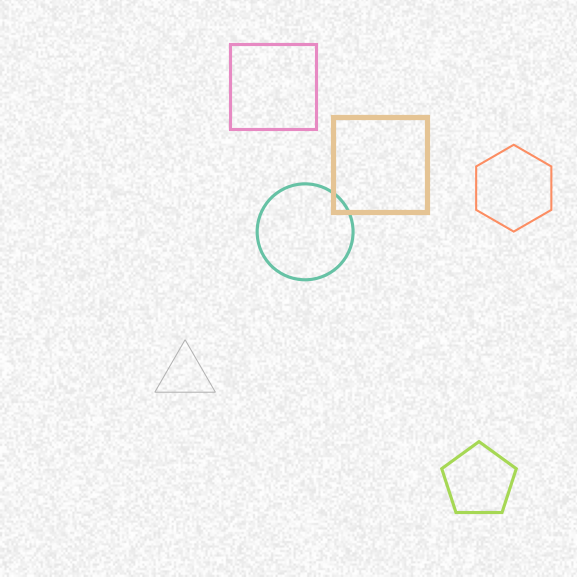[{"shape": "circle", "thickness": 1.5, "radius": 0.42, "center": [0.528, 0.598]}, {"shape": "hexagon", "thickness": 1, "radius": 0.38, "center": [0.89, 0.673]}, {"shape": "square", "thickness": 1.5, "radius": 0.37, "center": [0.472, 0.85]}, {"shape": "pentagon", "thickness": 1.5, "radius": 0.34, "center": [0.829, 0.167]}, {"shape": "square", "thickness": 2.5, "radius": 0.41, "center": [0.658, 0.714]}, {"shape": "triangle", "thickness": 0.5, "radius": 0.3, "center": [0.321, 0.35]}]